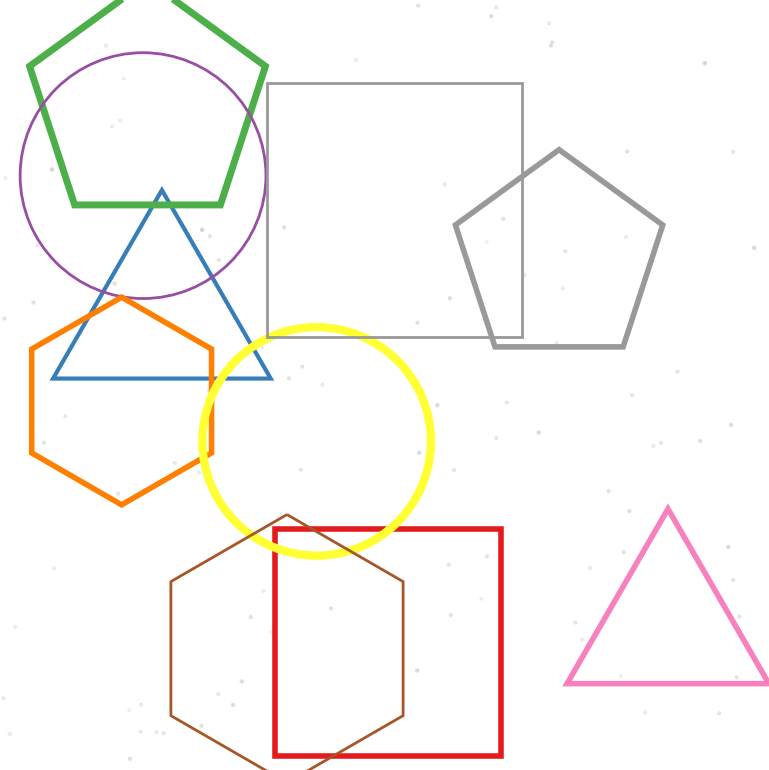[{"shape": "square", "thickness": 2, "radius": 0.74, "center": [0.504, 0.166]}, {"shape": "triangle", "thickness": 1.5, "radius": 0.82, "center": [0.21, 0.59]}, {"shape": "pentagon", "thickness": 2.5, "radius": 0.81, "center": [0.192, 0.864]}, {"shape": "circle", "thickness": 1, "radius": 0.8, "center": [0.186, 0.772]}, {"shape": "hexagon", "thickness": 2, "radius": 0.67, "center": [0.158, 0.479]}, {"shape": "circle", "thickness": 3, "radius": 0.74, "center": [0.411, 0.427]}, {"shape": "hexagon", "thickness": 1, "radius": 0.87, "center": [0.373, 0.158]}, {"shape": "triangle", "thickness": 2, "radius": 0.76, "center": [0.867, 0.188]}, {"shape": "square", "thickness": 1, "radius": 0.83, "center": [0.512, 0.727]}, {"shape": "pentagon", "thickness": 2, "radius": 0.71, "center": [0.726, 0.664]}]